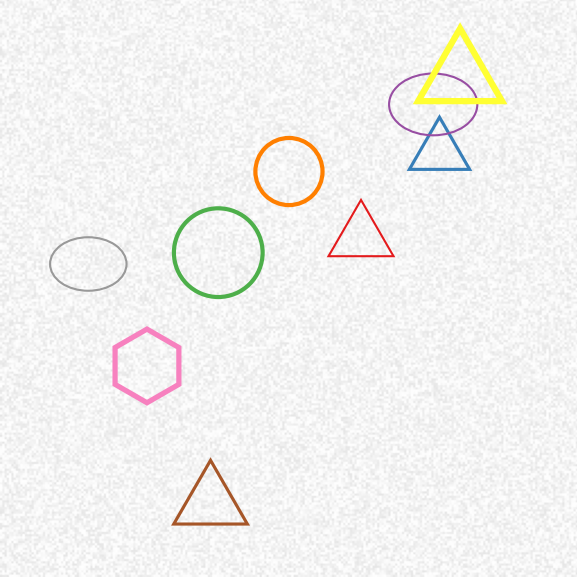[{"shape": "triangle", "thickness": 1, "radius": 0.32, "center": [0.625, 0.588]}, {"shape": "triangle", "thickness": 1.5, "radius": 0.3, "center": [0.761, 0.736]}, {"shape": "circle", "thickness": 2, "radius": 0.38, "center": [0.378, 0.562]}, {"shape": "oval", "thickness": 1, "radius": 0.38, "center": [0.75, 0.818]}, {"shape": "circle", "thickness": 2, "radius": 0.29, "center": [0.5, 0.702]}, {"shape": "triangle", "thickness": 3, "radius": 0.42, "center": [0.797, 0.866]}, {"shape": "triangle", "thickness": 1.5, "radius": 0.37, "center": [0.365, 0.128]}, {"shape": "hexagon", "thickness": 2.5, "radius": 0.32, "center": [0.254, 0.365]}, {"shape": "oval", "thickness": 1, "radius": 0.33, "center": [0.153, 0.542]}]